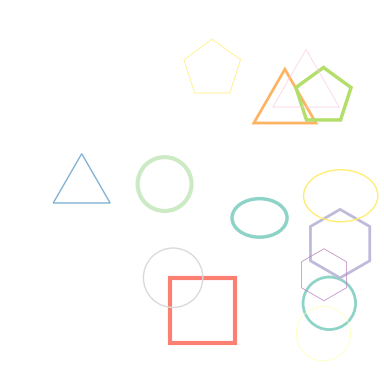[{"shape": "circle", "thickness": 2, "radius": 0.34, "center": [0.855, 0.212]}, {"shape": "oval", "thickness": 2.5, "radius": 0.36, "center": [0.674, 0.434]}, {"shape": "circle", "thickness": 0.5, "radius": 0.35, "center": [0.84, 0.133]}, {"shape": "hexagon", "thickness": 2, "radius": 0.44, "center": [0.883, 0.367]}, {"shape": "square", "thickness": 3, "radius": 0.42, "center": [0.526, 0.193]}, {"shape": "triangle", "thickness": 1, "radius": 0.43, "center": [0.212, 0.515]}, {"shape": "triangle", "thickness": 2, "radius": 0.47, "center": [0.74, 0.727]}, {"shape": "pentagon", "thickness": 2.5, "radius": 0.38, "center": [0.84, 0.749]}, {"shape": "triangle", "thickness": 0.5, "radius": 0.5, "center": [0.795, 0.772]}, {"shape": "circle", "thickness": 1, "radius": 0.39, "center": [0.45, 0.279]}, {"shape": "hexagon", "thickness": 0.5, "radius": 0.34, "center": [0.842, 0.286]}, {"shape": "circle", "thickness": 3, "radius": 0.35, "center": [0.427, 0.522]}, {"shape": "oval", "thickness": 1, "radius": 0.48, "center": [0.885, 0.492]}, {"shape": "pentagon", "thickness": 0.5, "radius": 0.39, "center": [0.551, 0.821]}]